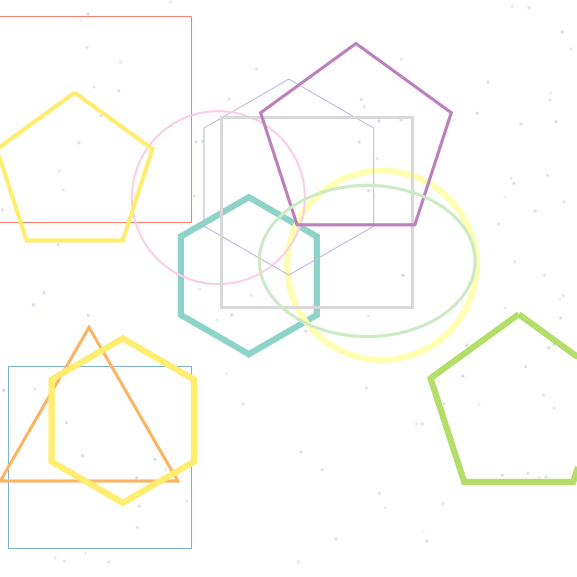[{"shape": "hexagon", "thickness": 3, "radius": 0.68, "center": [0.431, 0.522]}, {"shape": "circle", "thickness": 3, "radius": 0.82, "center": [0.661, 0.54]}, {"shape": "hexagon", "thickness": 0.5, "radius": 0.85, "center": [0.5, 0.692]}, {"shape": "square", "thickness": 0.5, "radius": 0.89, "center": [0.152, 0.794]}, {"shape": "square", "thickness": 0.5, "radius": 0.79, "center": [0.172, 0.208]}, {"shape": "triangle", "thickness": 1.5, "radius": 0.89, "center": [0.154, 0.255]}, {"shape": "pentagon", "thickness": 3, "radius": 0.8, "center": [0.898, 0.294]}, {"shape": "circle", "thickness": 1, "radius": 0.75, "center": [0.378, 0.657]}, {"shape": "square", "thickness": 1.5, "radius": 0.82, "center": [0.548, 0.632]}, {"shape": "pentagon", "thickness": 1.5, "radius": 0.87, "center": [0.616, 0.75]}, {"shape": "oval", "thickness": 1.5, "radius": 0.93, "center": [0.636, 0.547]}, {"shape": "pentagon", "thickness": 2, "radius": 0.71, "center": [0.129, 0.697]}, {"shape": "hexagon", "thickness": 3, "radius": 0.71, "center": [0.213, 0.271]}]